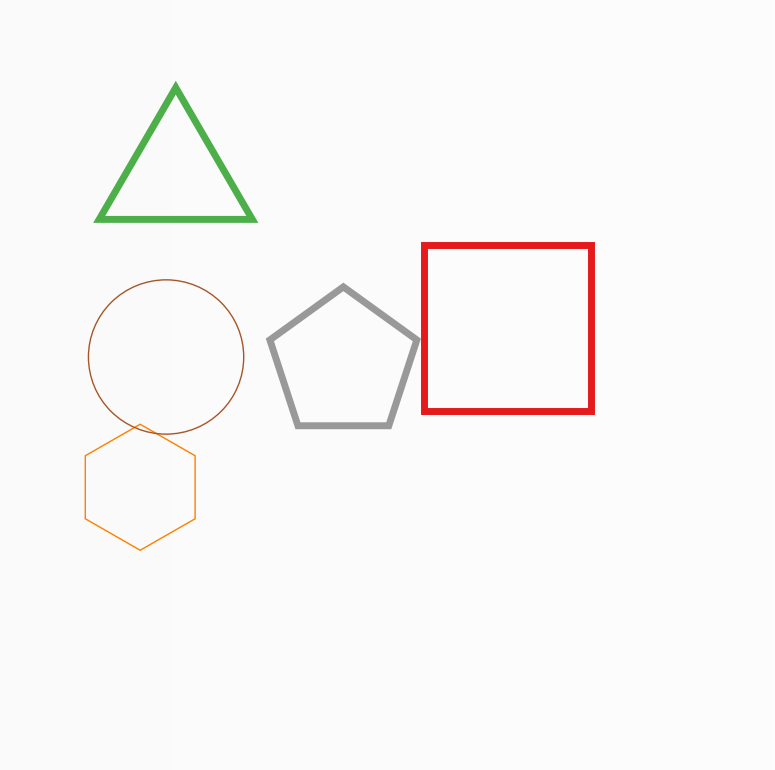[{"shape": "square", "thickness": 2.5, "radius": 0.54, "center": [0.655, 0.574]}, {"shape": "triangle", "thickness": 2.5, "radius": 0.57, "center": [0.227, 0.772]}, {"shape": "hexagon", "thickness": 0.5, "radius": 0.41, "center": [0.181, 0.367]}, {"shape": "circle", "thickness": 0.5, "radius": 0.5, "center": [0.214, 0.536]}, {"shape": "pentagon", "thickness": 2.5, "radius": 0.5, "center": [0.443, 0.528]}]